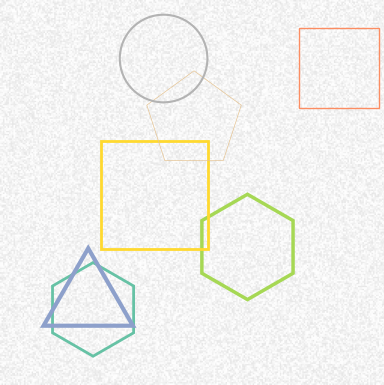[{"shape": "hexagon", "thickness": 2, "radius": 0.61, "center": [0.242, 0.196]}, {"shape": "square", "thickness": 1, "radius": 0.52, "center": [0.881, 0.824]}, {"shape": "triangle", "thickness": 3, "radius": 0.67, "center": [0.229, 0.221]}, {"shape": "hexagon", "thickness": 2.5, "radius": 0.68, "center": [0.643, 0.359]}, {"shape": "square", "thickness": 2, "radius": 0.7, "center": [0.402, 0.494]}, {"shape": "pentagon", "thickness": 0.5, "radius": 0.65, "center": [0.504, 0.687]}, {"shape": "circle", "thickness": 1.5, "radius": 0.57, "center": [0.425, 0.848]}]